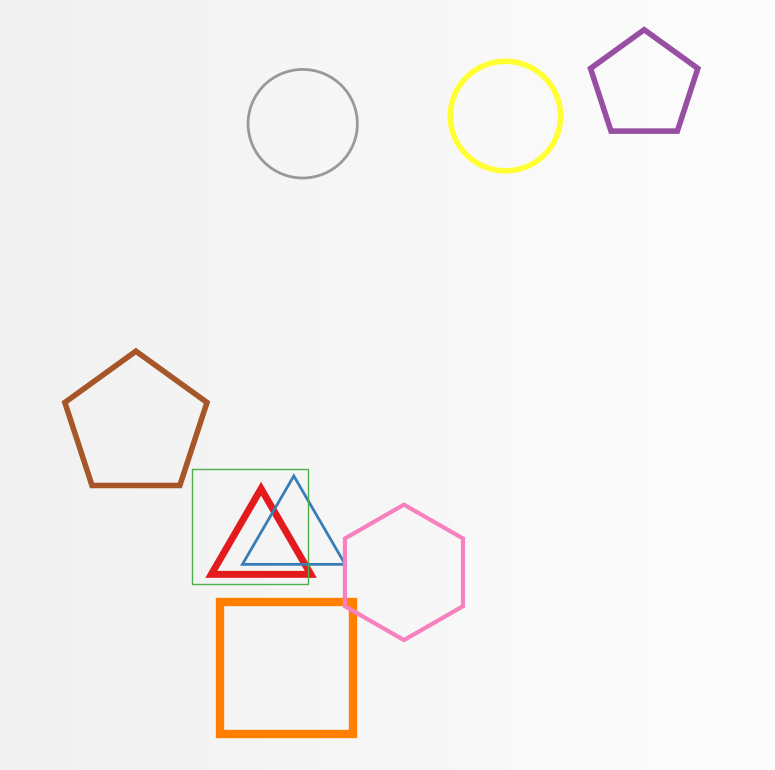[{"shape": "triangle", "thickness": 2.5, "radius": 0.37, "center": [0.337, 0.291]}, {"shape": "triangle", "thickness": 1, "radius": 0.38, "center": [0.379, 0.305]}, {"shape": "square", "thickness": 0.5, "radius": 0.37, "center": [0.323, 0.316]}, {"shape": "pentagon", "thickness": 2, "radius": 0.36, "center": [0.831, 0.889]}, {"shape": "square", "thickness": 3, "radius": 0.43, "center": [0.369, 0.133]}, {"shape": "circle", "thickness": 2, "radius": 0.36, "center": [0.652, 0.849]}, {"shape": "pentagon", "thickness": 2, "radius": 0.48, "center": [0.175, 0.448]}, {"shape": "hexagon", "thickness": 1.5, "radius": 0.44, "center": [0.521, 0.257]}, {"shape": "circle", "thickness": 1, "radius": 0.35, "center": [0.391, 0.839]}]